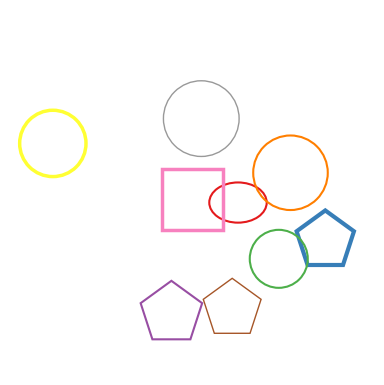[{"shape": "oval", "thickness": 1.5, "radius": 0.37, "center": [0.618, 0.474]}, {"shape": "pentagon", "thickness": 3, "radius": 0.39, "center": [0.845, 0.375]}, {"shape": "circle", "thickness": 1.5, "radius": 0.38, "center": [0.724, 0.328]}, {"shape": "pentagon", "thickness": 1.5, "radius": 0.42, "center": [0.445, 0.187]}, {"shape": "circle", "thickness": 1.5, "radius": 0.48, "center": [0.755, 0.551]}, {"shape": "circle", "thickness": 2.5, "radius": 0.43, "center": [0.137, 0.627]}, {"shape": "pentagon", "thickness": 1, "radius": 0.39, "center": [0.603, 0.198]}, {"shape": "square", "thickness": 2.5, "radius": 0.39, "center": [0.5, 0.481]}, {"shape": "circle", "thickness": 1, "radius": 0.49, "center": [0.523, 0.692]}]